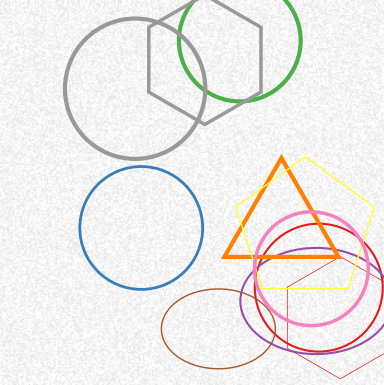[{"shape": "circle", "thickness": 1.5, "radius": 0.83, "center": [0.828, 0.253]}, {"shape": "hexagon", "thickness": 0.5, "radius": 0.79, "center": [0.884, 0.175]}, {"shape": "circle", "thickness": 2, "radius": 0.8, "center": [0.367, 0.408]}, {"shape": "circle", "thickness": 3, "radius": 0.79, "center": [0.623, 0.895]}, {"shape": "oval", "thickness": 1.5, "radius": 0.98, "center": [0.821, 0.218]}, {"shape": "triangle", "thickness": 3, "radius": 0.86, "center": [0.731, 0.418]}, {"shape": "pentagon", "thickness": 1, "radius": 0.95, "center": [0.792, 0.404]}, {"shape": "oval", "thickness": 1, "radius": 0.74, "center": [0.567, 0.146]}, {"shape": "circle", "thickness": 2.5, "radius": 0.74, "center": [0.809, 0.302]}, {"shape": "circle", "thickness": 3, "radius": 0.91, "center": [0.351, 0.77]}, {"shape": "hexagon", "thickness": 2.5, "radius": 0.84, "center": [0.532, 0.845]}]